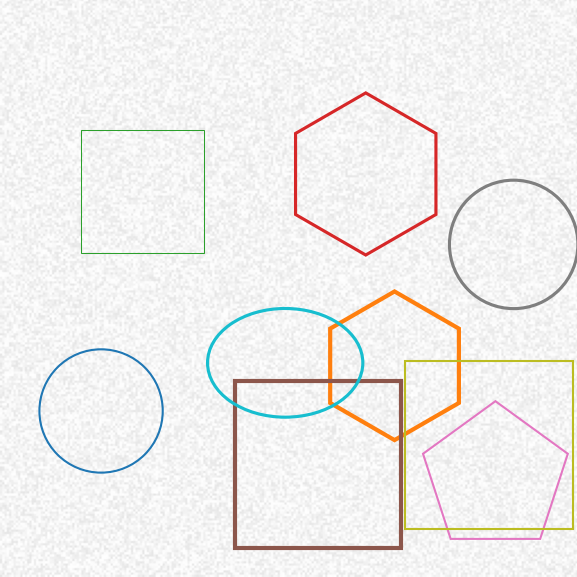[{"shape": "circle", "thickness": 1, "radius": 0.53, "center": [0.175, 0.287]}, {"shape": "hexagon", "thickness": 2, "radius": 0.64, "center": [0.683, 0.366]}, {"shape": "square", "thickness": 0.5, "radius": 0.53, "center": [0.246, 0.668]}, {"shape": "hexagon", "thickness": 1.5, "radius": 0.7, "center": [0.633, 0.698]}, {"shape": "square", "thickness": 2, "radius": 0.72, "center": [0.551, 0.194]}, {"shape": "pentagon", "thickness": 1, "radius": 0.66, "center": [0.858, 0.173]}, {"shape": "circle", "thickness": 1.5, "radius": 0.56, "center": [0.889, 0.576]}, {"shape": "square", "thickness": 1, "radius": 0.73, "center": [0.847, 0.229]}, {"shape": "oval", "thickness": 1.5, "radius": 0.67, "center": [0.494, 0.371]}]